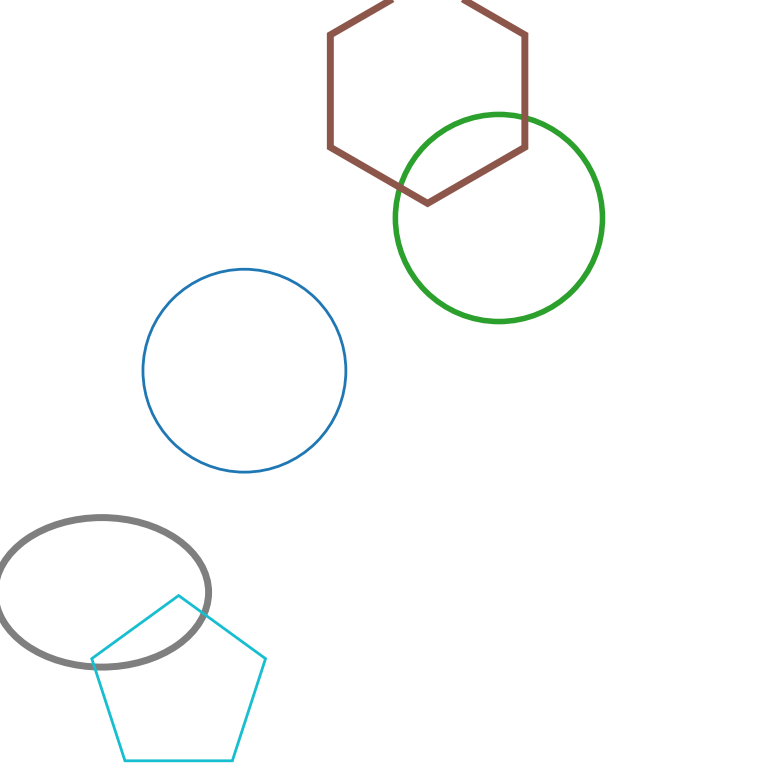[{"shape": "circle", "thickness": 1, "radius": 0.66, "center": [0.317, 0.519]}, {"shape": "circle", "thickness": 2, "radius": 0.67, "center": [0.648, 0.717]}, {"shape": "hexagon", "thickness": 2.5, "radius": 0.73, "center": [0.555, 0.882]}, {"shape": "oval", "thickness": 2.5, "radius": 0.69, "center": [0.132, 0.231]}, {"shape": "pentagon", "thickness": 1, "radius": 0.59, "center": [0.232, 0.108]}]